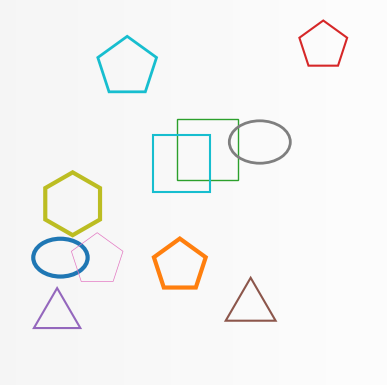[{"shape": "oval", "thickness": 3, "radius": 0.35, "center": [0.156, 0.331]}, {"shape": "pentagon", "thickness": 3, "radius": 0.35, "center": [0.464, 0.31]}, {"shape": "square", "thickness": 1, "radius": 0.39, "center": [0.534, 0.612]}, {"shape": "pentagon", "thickness": 1.5, "radius": 0.32, "center": [0.834, 0.882]}, {"shape": "triangle", "thickness": 1.5, "radius": 0.35, "center": [0.147, 0.183]}, {"shape": "triangle", "thickness": 1.5, "radius": 0.37, "center": [0.647, 0.204]}, {"shape": "pentagon", "thickness": 0.5, "radius": 0.35, "center": [0.251, 0.326]}, {"shape": "oval", "thickness": 2, "radius": 0.39, "center": [0.67, 0.631]}, {"shape": "hexagon", "thickness": 3, "radius": 0.41, "center": [0.187, 0.471]}, {"shape": "square", "thickness": 1.5, "radius": 0.37, "center": [0.468, 0.575]}, {"shape": "pentagon", "thickness": 2, "radius": 0.4, "center": [0.328, 0.826]}]